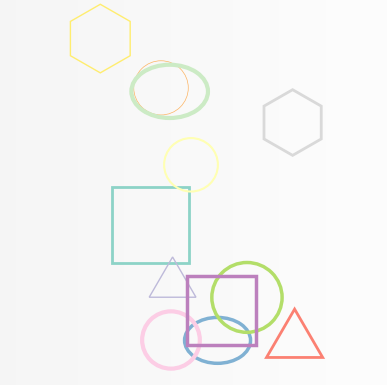[{"shape": "square", "thickness": 2, "radius": 0.49, "center": [0.388, 0.416]}, {"shape": "circle", "thickness": 1.5, "radius": 0.35, "center": [0.493, 0.572]}, {"shape": "triangle", "thickness": 1, "radius": 0.35, "center": [0.445, 0.263]}, {"shape": "triangle", "thickness": 2, "radius": 0.42, "center": [0.76, 0.113]}, {"shape": "oval", "thickness": 2.5, "radius": 0.43, "center": [0.561, 0.116]}, {"shape": "circle", "thickness": 0.5, "radius": 0.35, "center": [0.416, 0.772]}, {"shape": "circle", "thickness": 2.5, "radius": 0.45, "center": [0.637, 0.227]}, {"shape": "circle", "thickness": 3, "radius": 0.37, "center": [0.441, 0.117]}, {"shape": "hexagon", "thickness": 2, "radius": 0.43, "center": [0.755, 0.682]}, {"shape": "square", "thickness": 2.5, "radius": 0.45, "center": [0.571, 0.193]}, {"shape": "oval", "thickness": 3, "radius": 0.49, "center": [0.438, 0.763]}, {"shape": "hexagon", "thickness": 1, "radius": 0.45, "center": [0.259, 0.9]}]